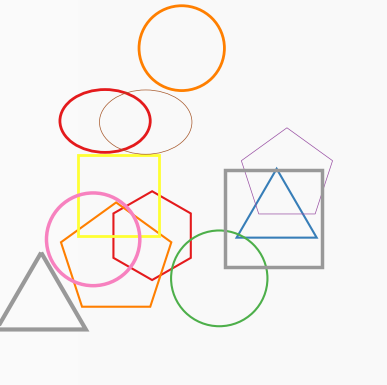[{"shape": "oval", "thickness": 2, "radius": 0.58, "center": [0.271, 0.686]}, {"shape": "hexagon", "thickness": 1.5, "radius": 0.58, "center": [0.393, 0.388]}, {"shape": "triangle", "thickness": 1.5, "radius": 0.6, "center": [0.714, 0.442]}, {"shape": "circle", "thickness": 1.5, "radius": 0.62, "center": [0.566, 0.277]}, {"shape": "pentagon", "thickness": 0.5, "radius": 0.62, "center": [0.741, 0.544]}, {"shape": "pentagon", "thickness": 1.5, "radius": 0.75, "center": [0.3, 0.324]}, {"shape": "circle", "thickness": 2, "radius": 0.55, "center": [0.469, 0.875]}, {"shape": "square", "thickness": 2, "radius": 0.53, "center": [0.306, 0.492]}, {"shape": "oval", "thickness": 0.5, "radius": 0.6, "center": [0.376, 0.683]}, {"shape": "circle", "thickness": 2.5, "radius": 0.6, "center": [0.24, 0.378]}, {"shape": "triangle", "thickness": 3, "radius": 0.67, "center": [0.106, 0.211]}, {"shape": "square", "thickness": 2.5, "radius": 0.63, "center": [0.706, 0.433]}]